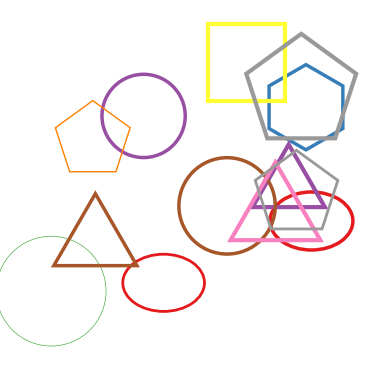[{"shape": "oval", "thickness": 2.5, "radius": 0.54, "center": [0.809, 0.426]}, {"shape": "oval", "thickness": 2, "radius": 0.53, "center": [0.425, 0.265]}, {"shape": "hexagon", "thickness": 2.5, "radius": 0.55, "center": [0.795, 0.721]}, {"shape": "circle", "thickness": 0.5, "radius": 0.71, "center": [0.133, 0.244]}, {"shape": "triangle", "thickness": 3, "radius": 0.54, "center": [0.75, 0.516]}, {"shape": "circle", "thickness": 2.5, "radius": 0.54, "center": [0.373, 0.699]}, {"shape": "pentagon", "thickness": 1, "radius": 0.51, "center": [0.241, 0.637]}, {"shape": "square", "thickness": 3, "radius": 0.5, "center": [0.64, 0.838]}, {"shape": "triangle", "thickness": 2.5, "radius": 0.62, "center": [0.248, 0.372]}, {"shape": "circle", "thickness": 2.5, "radius": 0.63, "center": [0.59, 0.465]}, {"shape": "triangle", "thickness": 3, "radius": 0.67, "center": [0.715, 0.444]}, {"shape": "pentagon", "thickness": 3, "radius": 0.75, "center": [0.782, 0.762]}, {"shape": "pentagon", "thickness": 2, "radius": 0.56, "center": [0.77, 0.497]}]